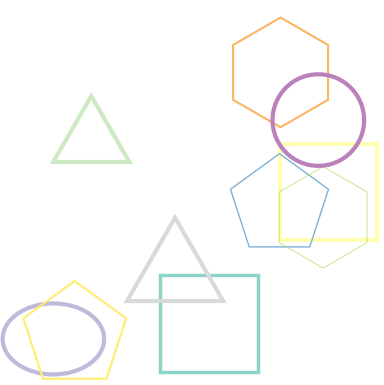[{"shape": "square", "thickness": 2.5, "radius": 0.63, "center": [0.543, 0.16]}, {"shape": "square", "thickness": 3, "radius": 0.63, "center": [0.853, 0.501]}, {"shape": "oval", "thickness": 3, "radius": 0.66, "center": [0.139, 0.12]}, {"shape": "pentagon", "thickness": 1, "radius": 0.67, "center": [0.726, 0.467]}, {"shape": "hexagon", "thickness": 1.5, "radius": 0.71, "center": [0.729, 0.812]}, {"shape": "hexagon", "thickness": 0.5, "radius": 0.66, "center": [0.839, 0.435]}, {"shape": "triangle", "thickness": 3, "radius": 0.72, "center": [0.455, 0.29]}, {"shape": "circle", "thickness": 3, "radius": 0.59, "center": [0.827, 0.688]}, {"shape": "triangle", "thickness": 3, "radius": 0.57, "center": [0.237, 0.636]}, {"shape": "pentagon", "thickness": 1.5, "radius": 0.7, "center": [0.194, 0.13]}]